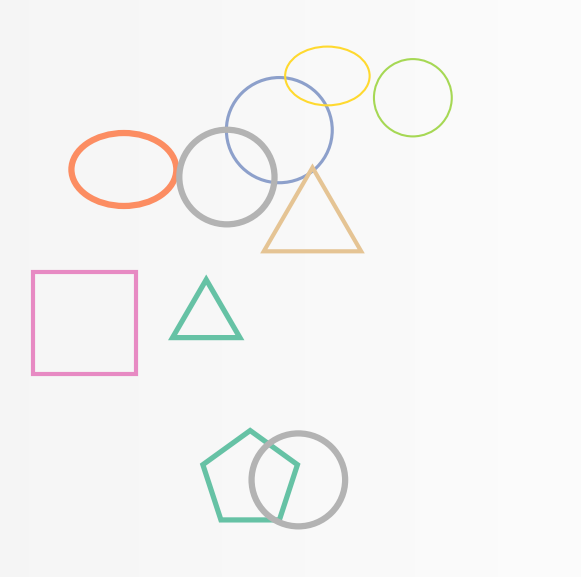[{"shape": "pentagon", "thickness": 2.5, "radius": 0.43, "center": [0.43, 0.168]}, {"shape": "triangle", "thickness": 2.5, "radius": 0.33, "center": [0.355, 0.448]}, {"shape": "oval", "thickness": 3, "radius": 0.45, "center": [0.213, 0.706]}, {"shape": "circle", "thickness": 1.5, "radius": 0.46, "center": [0.481, 0.774]}, {"shape": "square", "thickness": 2, "radius": 0.44, "center": [0.146, 0.44]}, {"shape": "circle", "thickness": 1, "radius": 0.33, "center": [0.71, 0.83]}, {"shape": "oval", "thickness": 1, "radius": 0.36, "center": [0.563, 0.868]}, {"shape": "triangle", "thickness": 2, "radius": 0.48, "center": [0.538, 0.612]}, {"shape": "circle", "thickness": 3, "radius": 0.4, "center": [0.513, 0.168]}, {"shape": "circle", "thickness": 3, "radius": 0.41, "center": [0.39, 0.693]}]